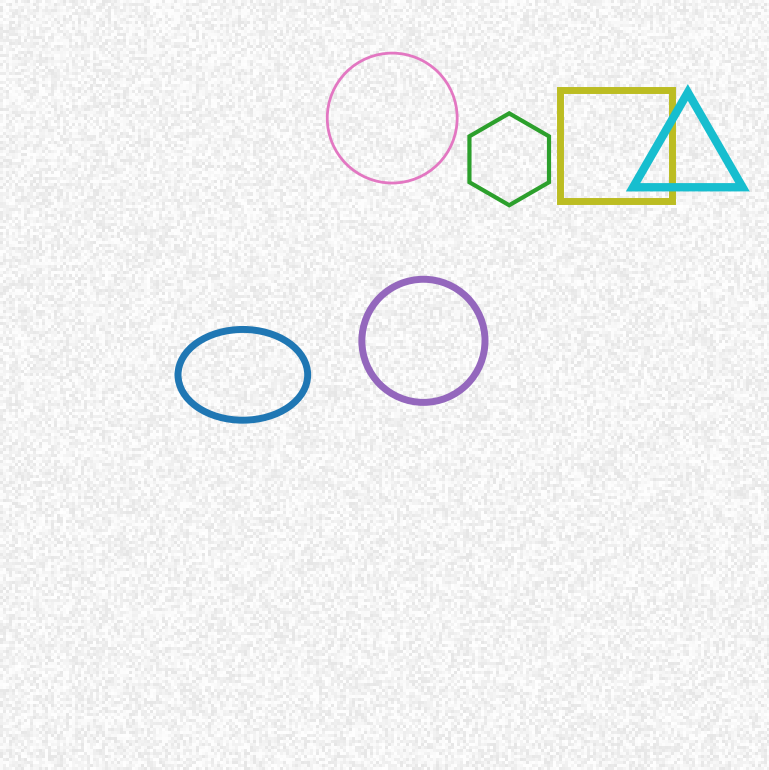[{"shape": "oval", "thickness": 2.5, "radius": 0.42, "center": [0.315, 0.513]}, {"shape": "hexagon", "thickness": 1.5, "radius": 0.3, "center": [0.661, 0.793]}, {"shape": "circle", "thickness": 2.5, "radius": 0.4, "center": [0.55, 0.557]}, {"shape": "circle", "thickness": 1, "radius": 0.42, "center": [0.509, 0.847]}, {"shape": "square", "thickness": 2.5, "radius": 0.36, "center": [0.8, 0.811]}, {"shape": "triangle", "thickness": 3, "radius": 0.41, "center": [0.893, 0.798]}]